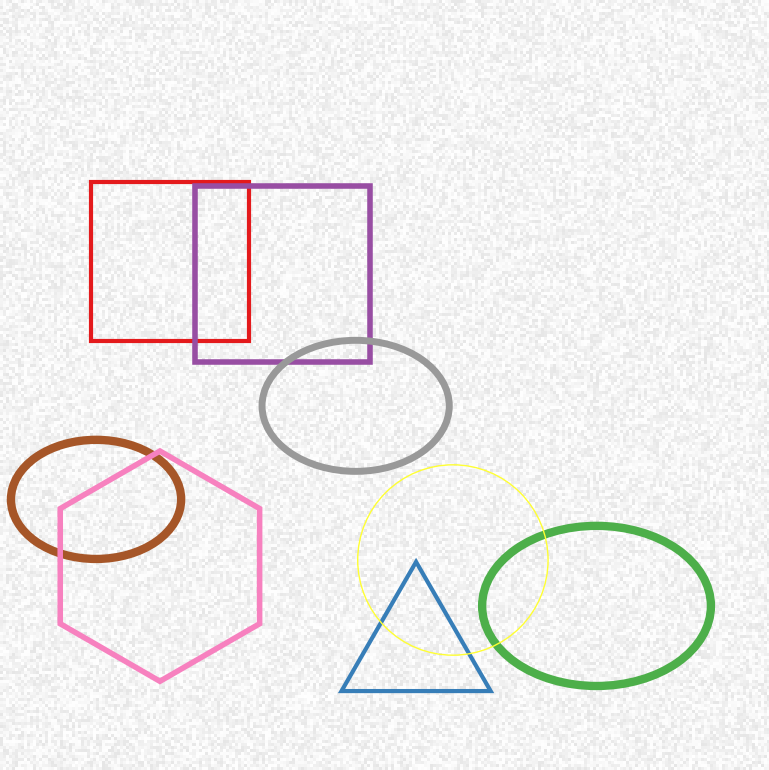[{"shape": "square", "thickness": 1.5, "radius": 0.51, "center": [0.221, 0.66]}, {"shape": "triangle", "thickness": 1.5, "radius": 0.56, "center": [0.54, 0.158]}, {"shape": "oval", "thickness": 3, "radius": 0.74, "center": [0.775, 0.213]}, {"shape": "square", "thickness": 2, "radius": 0.57, "center": [0.367, 0.644]}, {"shape": "circle", "thickness": 0.5, "radius": 0.62, "center": [0.588, 0.273]}, {"shape": "oval", "thickness": 3, "radius": 0.55, "center": [0.125, 0.351]}, {"shape": "hexagon", "thickness": 2, "radius": 0.75, "center": [0.208, 0.265]}, {"shape": "oval", "thickness": 2.5, "radius": 0.61, "center": [0.462, 0.473]}]